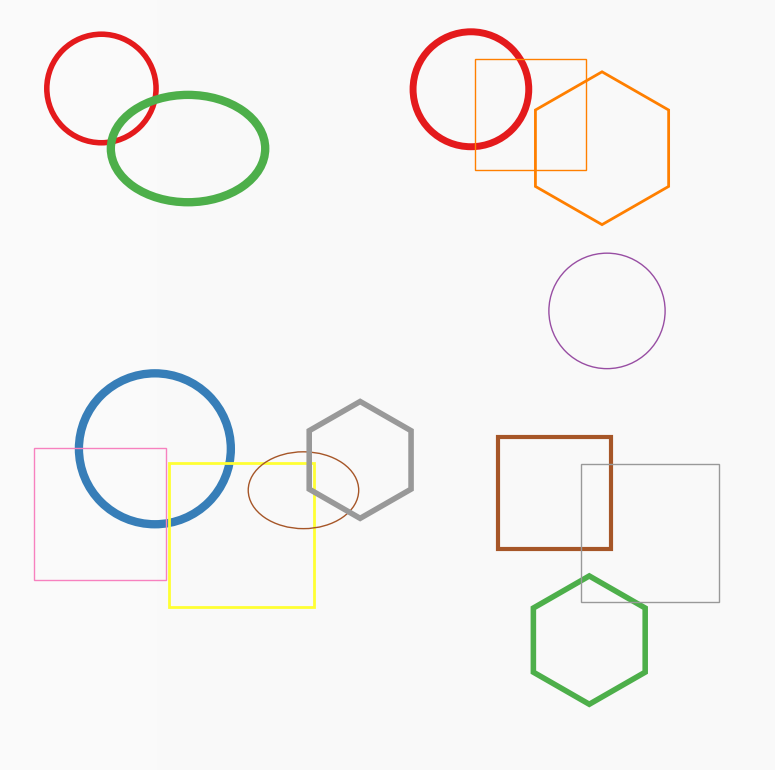[{"shape": "circle", "thickness": 2.5, "radius": 0.37, "center": [0.608, 0.884]}, {"shape": "circle", "thickness": 2, "radius": 0.35, "center": [0.131, 0.885]}, {"shape": "circle", "thickness": 3, "radius": 0.49, "center": [0.2, 0.417]}, {"shape": "hexagon", "thickness": 2, "radius": 0.42, "center": [0.76, 0.169]}, {"shape": "oval", "thickness": 3, "radius": 0.5, "center": [0.243, 0.807]}, {"shape": "circle", "thickness": 0.5, "radius": 0.37, "center": [0.783, 0.596]}, {"shape": "hexagon", "thickness": 1, "radius": 0.5, "center": [0.777, 0.808]}, {"shape": "square", "thickness": 0.5, "radius": 0.36, "center": [0.684, 0.852]}, {"shape": "square", "thickness": 1, "radius": 0.47, "center": [0.311, 0.305]}, {"shape": "square", "thickness": 1.5, "radius": 0.36, "center": [0.715, 0.359]}, {"shape": "oval", "thickness": 0.5, "radius": 0.36, "center": [0.392, 0.363]}, {"shape": "square", "thickness": 0.5, "radius": 0.43, "center": [0.129, 0.332]}, {"shape": "square", "thickness": 0.5, "radius": 0.45, "center": [0.838, 0.308]}, {"shape": "hexagon", "thickness": 2, "radius": 0.38, "center": [0.465, 0.403]}]